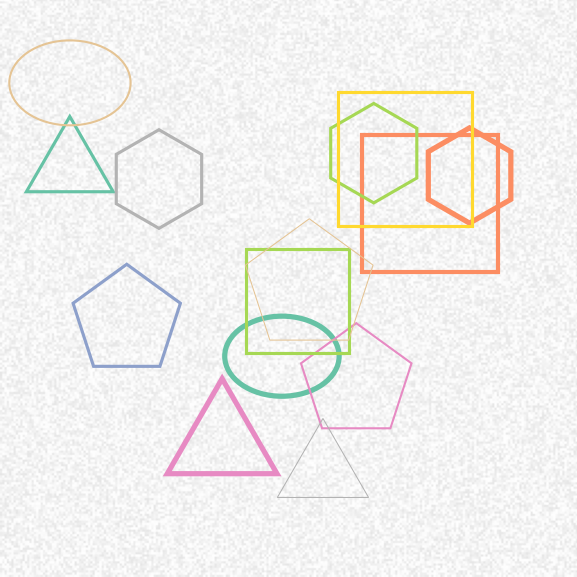[{"shape": "oval", "thickness": 2.5, "radius": 0.5, "center": [0.488, 0.382]}, {"shape": "triangle", "thickness": 1.5, "radius": 0.43, "center": [0.121, 0.711]}, {"shape": "hexagon", "thickness": 2.5, "radius": 0.41, "center": [0.813, 0.695]}, {"shape": "square", "thickness": 2, "radius": 0.59, "center": [0.745, 0.647]}, {"shape": "pentagon", "thickness": 1.5, "radius": 0.49, "center": [0.219, 0.444]}, {"shape": "triangle", "thickness": 2.5, "radius": 0.55, "center": [0.385, 0.234]}, {"shape": "pentagon", "thickness": 1, "radius": 0.5, "center": [0.617, 0.339]}, {"shape": "hexagon", "thickness": 1.5, "radius": 0.43, "center": [0.647, 0.734]}, {"shape": "square", "thickness": 1.5, "radius": 0.45, "center": [0.515, 0.478]}, {"shape": "square", "thickness": 1.5, "radius": 0.58, "center": [0.701, 0.724]}, {"shape": "pentagon", "thickness": 0.5, "radius": 0.58, "center": [0.536, 0.504]}, {"shape": "oval", "thickness": 1, "radius": 0.53, "center": [0.121, 0.856]}, {"shape": "triangle", "thickness": 0.5, "radius": 0.46, "center": [0.559, 0.183]}, {"shape": "hexagon", "thickness": 1.5, "radius": 0.43, "center": [0.275, 0.689]}]